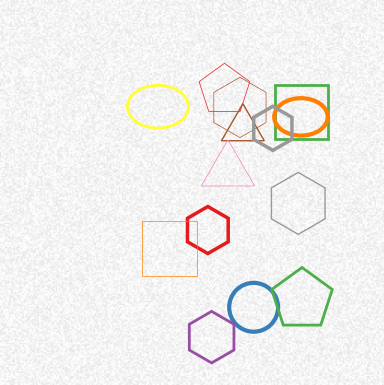[{"shape": "pentagon", "thickness": 0.5, "radius": 0.35, "center": [0.583, 0.766]}, {"shape": "hexagon", "thickness": 2.5, "radius": 0.31, "center": [0.54, 0.402]}, {"shape": "circle", "thickness": 3, "radius": 0.32, "center": [0.659, 0.202]}, {"shape": "pentagon", "thickness": 2, "radius": 0.41, "center": [0.784, 0.223]}, {"shape": "square", "thickness": 2, "radius": 0.35, "center": [0.783, 0.708]}, {"shape": "hexagon", "thickness": 2, "radius": 0.33, "center": [0.55, 0.124]}, {"shape": "square", "thickness": 0.5, "radius": 0.36, "center": [0.441, 0.355]}, {"shape": "oval", "thickness": 3, "radius": 0.35, "center": [0.782, 0.696]}, {"shape": "oval", "thickness": 2, "radius": 0.4, "center": [0.41, 0.723]}, {"shape": "triangle", "thickness": 1, "radius": 0.32, "center": [0.631, 0.667]}, {"shape": "hexagon", "thickness": 0.5, "radius": 0.39, "center": [0.623, 0.721]}, {"shape": "triangle", "thickness": 0.5, "radius": 0.4, "center": [0.592, 0.557]}, {"shape": "hexagon", "thickness": 2.5, "radius": 0.29, "center": [0.709, 0.667]}, {"shape": "hexagon", "thickness": 1, "radius": 0.4, "center": [0.775, 0.472]}]